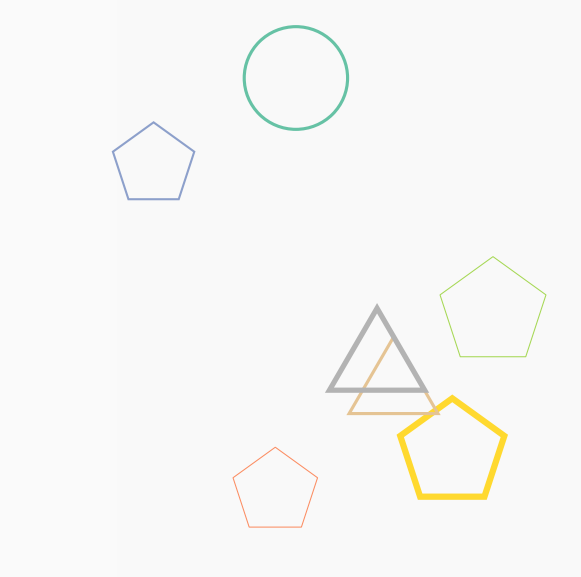[{"shape": "circle", "thickness": 1.5, "radius": 0.44, "center": [0.509, 0.864]}, {"shape": "pentagon", "thickness": 0.5, "radius": 0.38, "center": [0.474, 0.148]}, {"shape": "pentagon", "thickness": 1, "radius": 0.37, "center": [0.264, 0.714]}, {"shape": "pentagon", "thickness": 0.5, "radius": 0.48, "center": [0.848, 0.459]}, {"shape": "pentagon", "thickness": 3, "radius": 0.47, "center": [0.778, 0.215]}, {"shape": "triangle", "thickness": 1.5, "radius": 0.44, "center": [0.677, 0.327]}, {"shape": "triangle", "thickness": 2.5, "radius": 0.47, "center": [0.649, 0.371]}]